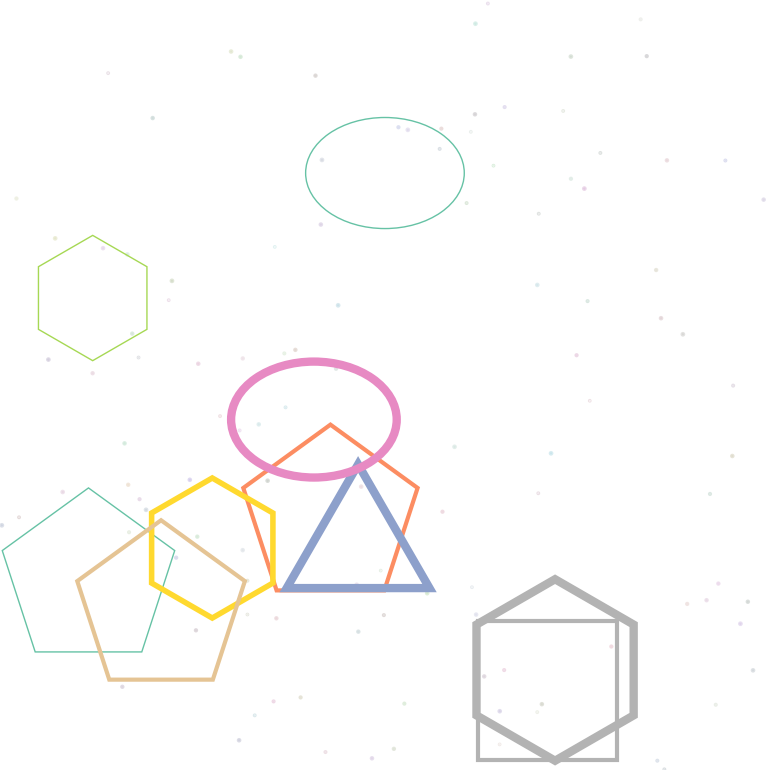[{"shape": "oval", "thickness": 0.5, "radius": 0.52, "center": [0.5, 0.775]}, {"shape": "pentagon", "thickness": 0.5, "radius": 0.59, "center": [0.115, 0.249]}, {"shape": "pentagon", "thickness": 1.5, "radius": 0.6, "center": [0.429, 0.33]}, {"shape": "triangle", "thickness": 3, "radius": 0.54, "center": [0.465, 0.29]}, {"shape": "oval", "thickness": 3, "radius": 0.54, "center": [0.408, 0.455]}, {"shape": "hexagon", "thickness": 0.5, "radius": 0.41, "center": [0.12, 0.613]}, {"shape": "hexagon", "thickness": 2, "radius": 0.45, "center": [0.276, 0.288]}, {"shape": "pentagon", "thickness": 1.5, "radius": 0.57, "center": [0.209, 0.21]}, {"shape": "square", "thickness": 1.5, "radius": 0.45, "center": [0.711, 0.103]}, {"shape": "hexagon", "thickness": 3, "radius": 0.59, "center": [0.721, 0.13]}]